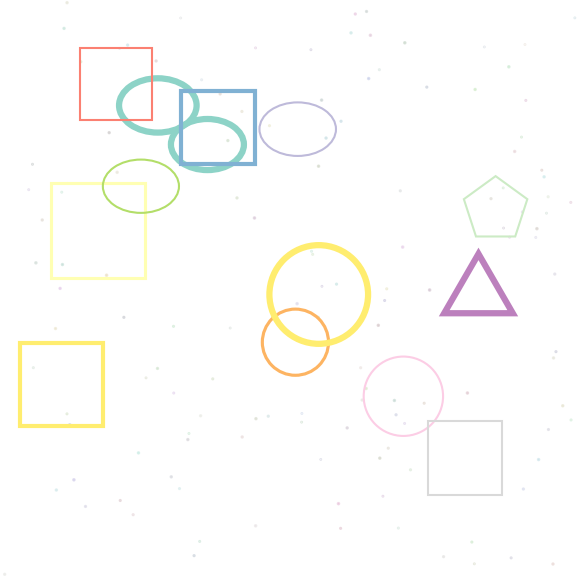[{"shape": "oval", "thickness": 3, "radius": 0.32, "center": [0.359, 0.749]}, {"shape": "oval", "thickness": 3, "radius": 0.34, "center": [0.273, 0.817]}, {"shape": "square", "thickness": 1.5, "radius": 0.41, "center": [0.17, 0.6]}, {"shape": "oval", "thickness": 1, "radius": 0.33, "center": [0.516, 0.775]}, {"shape": "square", "thickness": 1, "radius": 0.31, "center": [0.2, 0.854]}, {"shape": "square", "thickness": 2, "radius": 0.32, "center": [0.377, 0.779]}, {"shape": "circle", "thickness": 1.5, "radius": 0.29, "center": [0.512, 0.407]}, {"shape": "oval", "thickness": 1, "radius": 0.33, "center": [0.244, 0.677]}, {"shape": "circle", "thickness": 1, "radius": 0.34, "center": [0.698, 0.313]}, {"shape": "square", "thickness": 1, "radius": 0.32, "center": [0.805, 0.206]}, {"shape": "triangle", "thickness": 3, "radius": 0.34, "center": [0.829, 0.491]}, {"shape": "pentagon", "thickness": 1, "radius": 0.29, "center": [0.858, 0.636]}, {"shape": "square", "thickness": 2, "radius": 0.36, "center": [0.106, 0.334]}, {"shape": "circle", "thickness": 3, "radius": 0.43, "center": [0.552, 0.489]}]